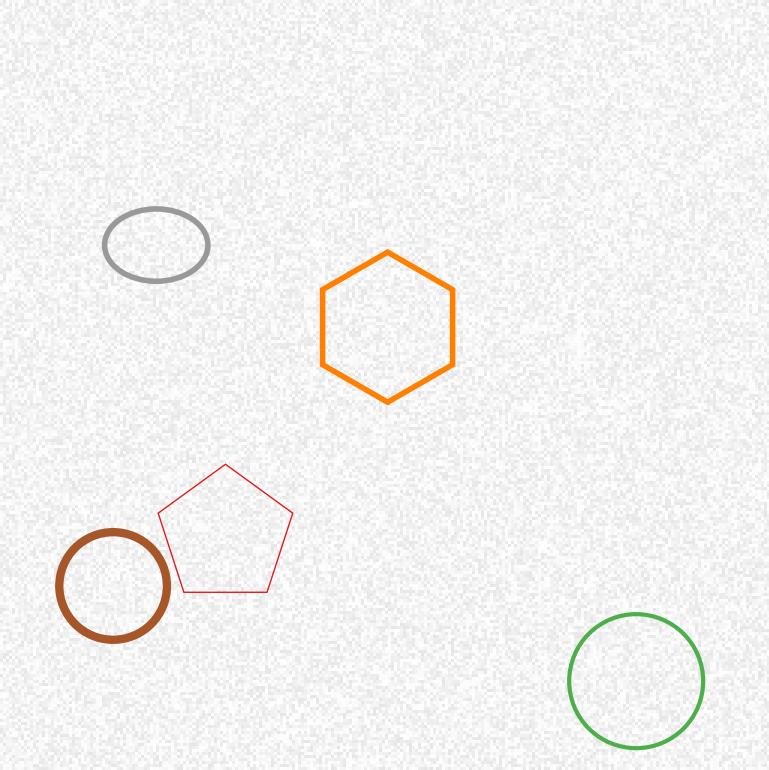[{"shape": "pentagon", "thickness": 0.5, "radius": 0.46, "center": [0.293, 0.305]}, {"shape": "circle", "thickness": 1.5, "radius": 0.44, "center": [0.826, 0.115]}, {"shape": "hexagon", "thickness": 2, "radius": 0.49, "center": [0.503, 0.575]}, {"shape": "circle", "thickness": 3, "radius": 0.35, "center": [0.147, 0.239]}, {"shape": "oval", "thickness": 2, "radius": 0.34, "center": [0.203, 0.682]}]